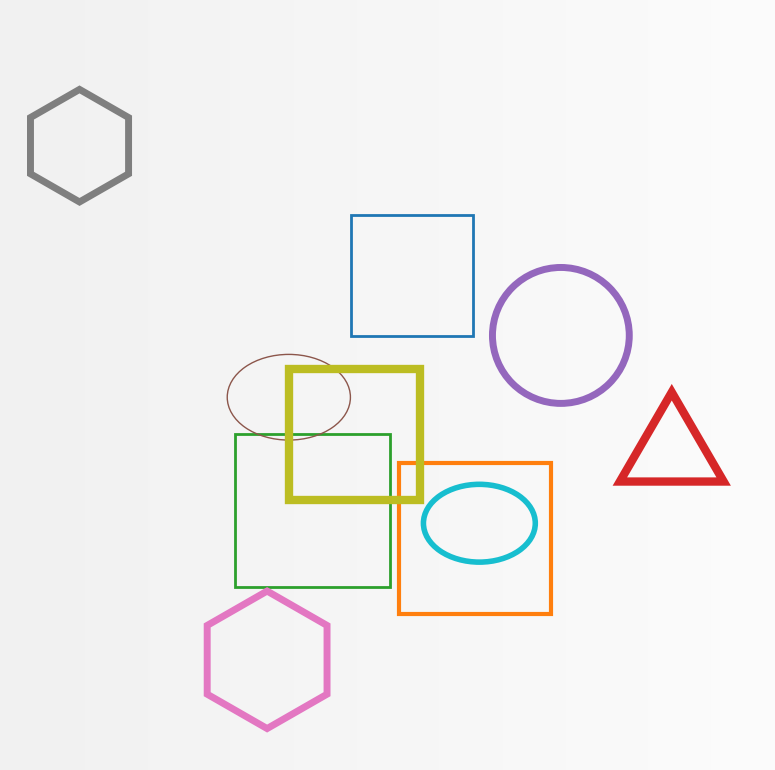[{"shape": "square", "thickness": 1, "radius": 0.39, "center": [0.531, 0.642]}, {"shape": "square", "thickness": 1.5, "radius": 0.49, "center": [0.613, 0.301]}, {"shape": "square", "thickness": 1, "radius": 0.5, "center": [0.403, 0.337]}, {"shape": "triangle", "thickness": 3, "radius": 0.39, "center": [0.867, 0.413]}, {"shape": "circle", "thickness": 2.5, "radius": 0.44, "center": [0.724, 0.564]}, {"shape": "oval", "thickness": 0.5, "radius": 0.4, "center": [0.373, 0.484]}, {"shape": "hexagon", "thickness": 2.5, "radius": 0.45, "center": [0.345, 0.143]}, {"shape": "hexagon", "thickness": 2.5, "radius": 0.37, "center": [0.103, 0.811]}, {"shape": "square", "thickness": 3, "radius": 0.42, "center": [0.457, 0.436]}, {"shape": "oval", "thickness": 2, "radius": 0.36, "center": [0.619, 0.32]}]